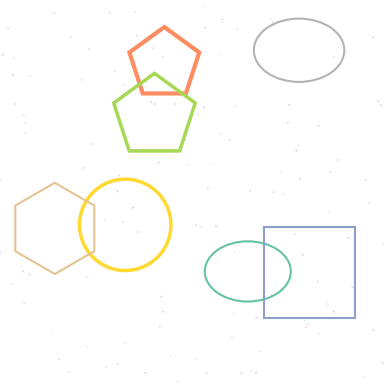[{"shape": "oval", "thickness": 1.5, "radius": 0.56, "center": [0.644, 0.295]}, {"shape": "pentagon", "thickness": 3, "radius": 0.48, "center": [0.427, 0.834]}, {"shape": "square", "thickness": 1.5, "radius": 0.59, "center": [0.805, 0.292]}, {"shape": "pentagon", "thickness": 2.5, "radius": 0.56, "center": [0.401, 0.698]}, {"shape": "circle", "thickness": 2.5, "radius": 0.59, "center": [0.325, 0.416]}, {"shape": "hexagon", "thickness": 1.5, "radius": 0.59, "center": [0.142, 0.407]}, {"shape": "oval", "thickness": 1.5, "radius": 0.59, "center": [0.777, 0.869]}]